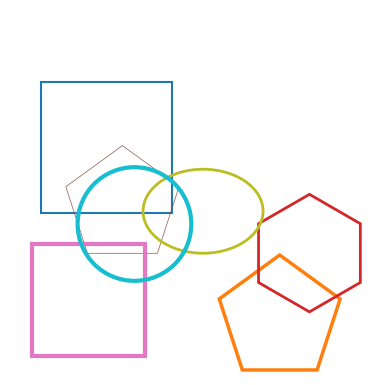[{"shape": "square", "thickness": 1.5, "radius": 0.85, "center": [0.276, 0.616]}, {"shape": "pentagon", "thickness": 2.5, "radius": 0.83, "center": [0.727, 0.173]}, {"shape": "hexagon", "thickness": 2, "radius": 0.76, "center": [0.804, 0.343]}, {"shape": "pentagon", "thickness": 0.5, "radius": 0.77, "center": [0.318, 0.467]}, {"shape": "square", "thickness": 3, "radius": 0.73, "center": [0.229, 0.221]}, {"shape": "oval", "thickness": 2, "radius": 0.78, "center": [0.527, 0.451]}, {"shape": "circle", "thickness": 3, "radius": 0.74, "center": [0.349, 0.418]}]